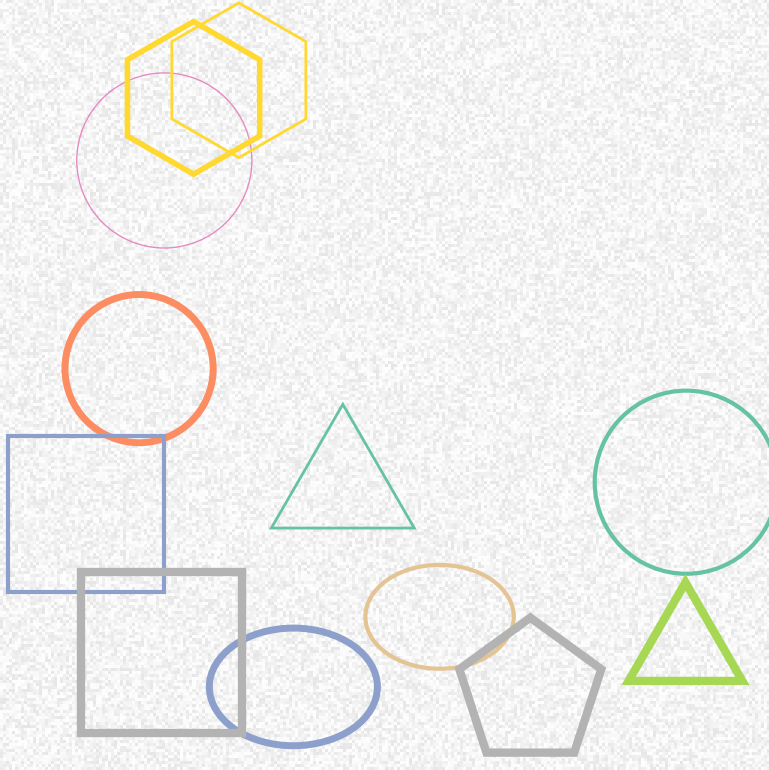[{"shape": "triangle", "thickness": 1, "radius": 0.54, "center": [0.445, 0.368]}, {"shape": "circle", "thickness": 1.5, "radius": 0.59, "center": [0.891, 0.374]}, {"shape": "circle", "thickness": 2.5, "radius": 0.48, "center": [0.181, 0.521]}, {"shape": "oval", "thickness": 2.5, "radius": 0.55, "center": [0.381, 0.108]}, {"shape": "square", "thickness": 1.5, "radius": 0.51, "center": [0.112, 0.332]}, {"shape": "circle", "thickness": 0.5, "radius": 0.57, "center": [0.213, 0.792]}, {"shape": "triangle", "thickness": 3, "radius": 0.43, "center": [0.89, 0.158]}, {"shape": "hexagon", "thickness": 1, "radius": 0.5, "center": [0.31, 0.896]}, {"shape": "hexagon", "thickness": 2, "radius": 0.5, "center": [0.251, 0.873]}, {"shape": "oval", "thickness": 1.5, "radius": 0.48, "center": [0.571, 0.199]}, {"shape": "square", "thickness": 3, "radius": 0.52, "center": [0.21, 0.153]}, {"shape": "pentagon", "thickness": 3, "radius": 0.48, "center": [0.689, 0.101]}]